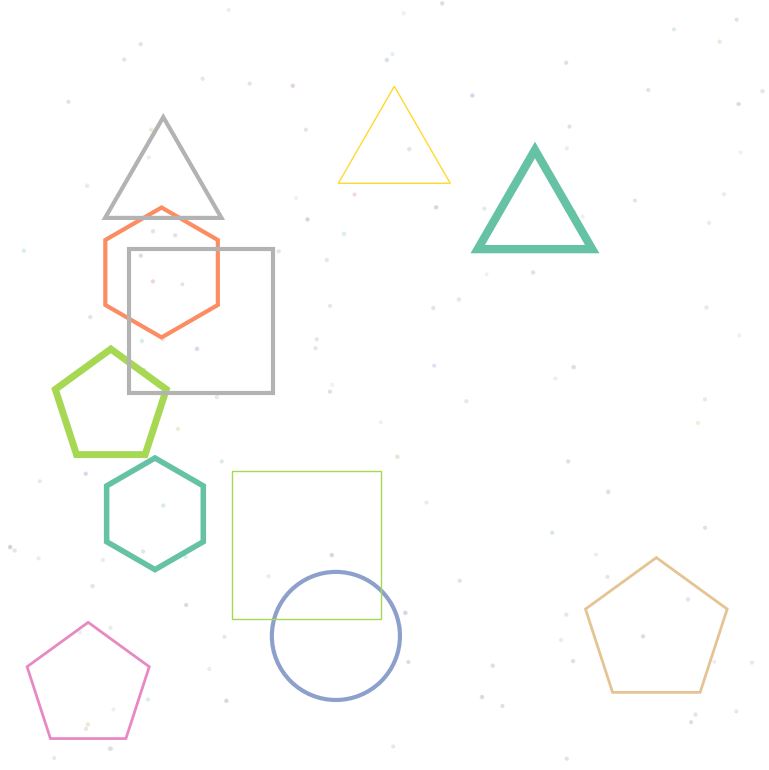[{"shape": "triangle", "thickness": 3, "radius": 0.43, "center": [0.695, 0.719]}, {"shape": "hexagon", "thickness": 2, "radius": 0.36, "center": [0.201, 0.333]}, {"shape": "hexagon", "thickness": 1.5, "radius": 0.42, "center": [0.21, 0.646]}, {"shape": "circle", "thickness": 1.5, "radius": 0.42, "center": [0.436, 0.174]}, {"shape": "pentagon", "thickness": 1, "radius": 0.42, "center": [0.115, 0.108]}, {"shape": "pentagon", "thickness": 2.5, "radius": 0.38, "center": [0.144, 0.471]}, {"shape": "square", "thickness": 0.5, "radius": 0.48, "center": [0.398, 0.292]}, {"shape": "triangle", "thickness": 0.5, "radius": 0.42, "center": [0.512, 0.804]}, {"shape": "pentagon", "thickness": 1, "radius": 0.48, "center": [0.852, 0.179]}, {"shape": "square", "thickness": 1.5, "radius": 0.47, "center": [0.261, 0.583]}, {"shape": "triangle", "thickness": 1.5, "radius": 0.44, "center": [0.212, 0.761]}]